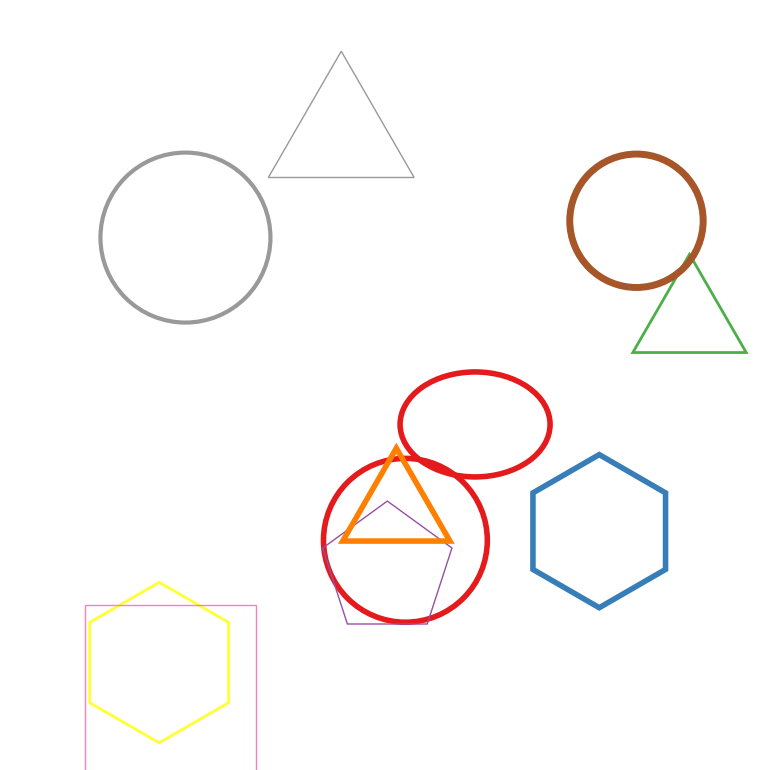[{"shape": "circle", "thickness": 2, "radius": 0.53, "center": [0.526, 0.298]}, {"shape": "oval", "thickness": 2, "radius": 0.49, "center": [0.617, 0.449]}, {"shape": "hexagon", "thickness": 2, "radius": 0.5, "center": [0.778, 0.31]}, {"shape": "triangle", "thickness": 1, "radius": 0.43, "center": [0.895, 0.585]}, {"shape": "pentagon", "thickness": 0.5, "radius": 0.44, "center": [0.503, 0.261]}, {"shape": "triangle", "thickness": 2, "radius": 0.4, "center": [0.515, 0.338]}, {"shape": "hexagon", "thickness": 1, "radius": 0.52, "center": [0.207, 0.14]}, {"shape": "circle", "thickness": 2.5, "radius": 0.43, "center": [0.827, 0.713]}, {"shape": "square", "thickness": 0.5, "radius": 0.55, "center": [0.222, 0.103]}, {"shape": "circle", "thickness": 1.5, "radius": 0.55, "center": [0.241, 0.691]}, {"shape": "triangle", "thickness": 0.5, "radius": 0.55, "center": [0.443, 0.824]}]